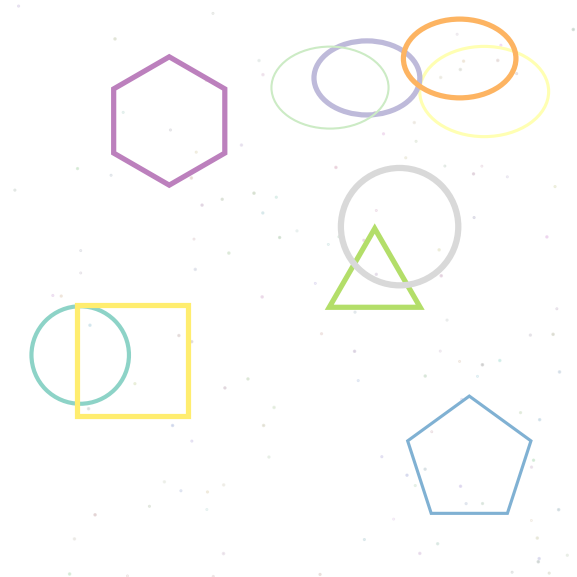[{"shape": "circle", "thickness": 2, "radius": 0.42, "center": [0.139, 0.384]}, {"shape": "oval", "thickness": 1.5, "radius": 0.56, "center": [0.838, 0.841]}, {"shape": "oval", "thickness": 2.5, "radius": 0.46, "center": [0.635, 0.864]}, {"shape": "pentagon", "thickness": 1.5, "radius": 0.56, "center": [0.813, 0.201]}, {"shape": "oval", "thickness": 2.5, "radius": 0.49, "center": [0.796, 0.898]}, {"shape": "triangle", "thickness": 2.5, "radius": 0.45, "center": [0.649, 0.512]}, {"shape": "circle", "thickness": 3, "radius": 0.51, "center": [0.692, 0.607]}, {"shape": "hexagon", "thickness": 2.5, "radius": 0.56, "center": [0.293, 0.79]}, {"shape": "oval", "thickness": 1, "radius": 0.51, "center": [0.571, 0.847]}, {"shape": "square", "thickness": 2.5, "radius": 0.48, "center": [0.23, 0.375]}]